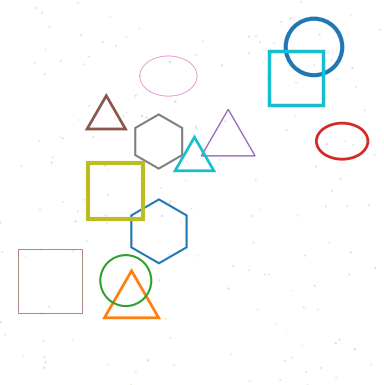[{"shape": "circle", "thickness": 3, "radius": 0.37, "center": [0.816, 0.878]}, {"shape": "hexagon", "thickness": 1.5, "radius": 0.41, "center": [0.413, 0.399]}, {"shape": "triangle", "thickness": 2, "radius": 0.41, "center": [0.342, 0.215]}, {"shape": "circle", "thickness": 1.5, "radius": 0.33, "center": [0.327, 0.271]}, {"shape": "oval", "thickness": 2, "radius": 0.33, "center": [0.889, 0.633]}, {"shape": "triangle", "thickness": 1, "radius": 0.4, "center": [0.593, 0.635]}, {"shape": "triangle", "thickness": 2, "radius": 0.29, "center": [0.276, 0.694]}, {"shape": "square", "thickness": 0.5, "radius": 0.41, "center": [0.13, 0.27]}, {"shape": "oval", "thickness": 0.5, "radius": 0.37, "center": [0.437, 0.802]}, {"shape": "hexagon", "thickness": 1.5, "radius": 0.35, "center": [0.412, 0.632]}, {"shape": "square", "thickness": 3, "radius": 0.36, "center": [0.3, 0.504]}, {"shape": "square", "thickness": 2.5, "radius": 0.35, "center": [0.769, 0.797]}, {"shape": "triangle", "thickness": 2, "radius": 0.29, "center": [0.505, 0.585]}]